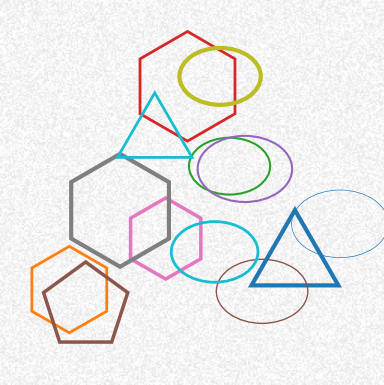[{"shape": "oval", "thickness": 0.5, "radius": 0.63, "center": [0.883, 0.419]}, {"shape": "triangle", "thickness": 3, "radius": 0.65, "center": [0.766, 0.324]}, {"shape": "hexagon", "thickness": 2, "radius": 0.56, "center": [0.18, 0.248]}, {"shape": "oval", "thickness": 1.5, "radius": 0.53, "center": [0.596, 0.568]}, {"shape": "hexagon", "thickness": 2, "radius": 0.71, "center": [0.487, 0.776]}, {"shape": "oval", "thickness": 1.5, "radius": 0.61, "center": [0.636, 0.561]}, {"shape": "oval", "thickness": 1, "radius": 0.59, "center": [0.681, 0.243]}, {"shape": "pentagon", "thickness": 2.5, "radius": 0.57, "center": [0.223, 0.205]}, {"shape": "hexagon", "thickness": 2.5, "radius": 0.53, "center": [0.43, 0.381]}, {"shape": "hexagon", "thickness": 3, "radius": 0.73, "center": [0.312, 0.454]}, {"shape": "oval", "thickness": 3, "radius": 0.53, "center": [0.572, 0.802]}, {"shape": "triangle", "thickness": 2, "radius": 0.56, "center": [0.402, 0.647]}, {"shape": "oval", "thickness": 2, "radius": 0.56, "center": [0.557, 0.346]}]